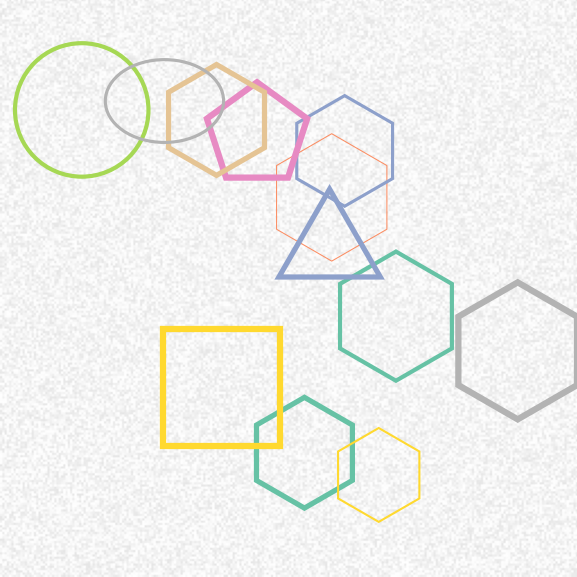[{"shape": "hexagon", "thickness": 2.5, "radius": 0.48, "center": [0.527, 0.215]}, {"shape": "hexagon", "thickness": 2, "radius": 0.56, "center": [0.686, 0.452]}, {"shape": "hexagon", "thickness": 0.5, "radius": 0.55, "center": [0.574, 0.657]}, {"shape": "hexagon", "thickness": 1.5, "radius": 0.48, "center": [0.597, 0.738]}, {"shape": "triangle", "thickness": 2.5, "radius": 0.51, "center": [0.571, 0.57]}, {"shape": "pentagon", "thickness": 3, "radius": 0.46, "center": [0.445, 0.765]}, {"shape": "circle", "thickness": 2, "radius": 0.58, "center": [0.142, 0.809]}, {"shape": "hexagon", "thickness": 1, "radius": 0.41, "center": [0.656, 0.177]}, {"shape": "square", "thickness": 3, "radius": 0.51, "center": [0.384, 0.328]}, {"shape": "hexagon", "thickness": 2.5, "radius": 0.48, "center": [0.375, 0.791]}, {"shape": "hexagon", "thickness": 3, "radius": 0.59, "center": [0.896, 0.392]}, {"shape": "oval", "thickness": 1.5, "radius": 0.51, "center": [0.285, 0.824]}]